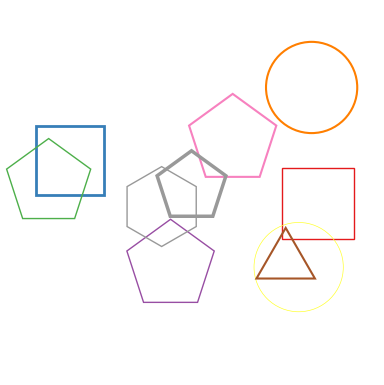[{"shape": "square", "thickness": 1, "radius": 0.46, "center": [0.826, 0.471]}, {"shape": "square", "thickness": 2, "radius": 0.44, "center": [0.183, 0.583]}, {"shape": "pentagon", "thickness": 1, "radius": 0.57, "center": [0.126, 0.525]}, {"shape": "pentagon", "thickness": 1, "radius": 0.6, "center": [0.443, 0.311]}, {"shape": "circle", "thickness": 1.5, "radius": 0.59, "center": [0.809, 0.773]}, {"shape": "circle", "thickness": 0.5, "radius": 0.58, "center": [0.776, 0.306]}, {"shape": "triangle", "thickness": 1.5, "radius": 0.44, "center": [0.742, 0.32]}, {"shape": "pentagon", "thickness": 1.5, "radius": 0.6, "center": [0.604, 0.637]}, {"shape": "pentagon", "thickness": 2.5, "radius": 0.47, "center": [0.497, 0.514]}, {"shape": "hexagon", "thickness": 1, "radius": 0.52, "center": [0.42, 0.463]}]